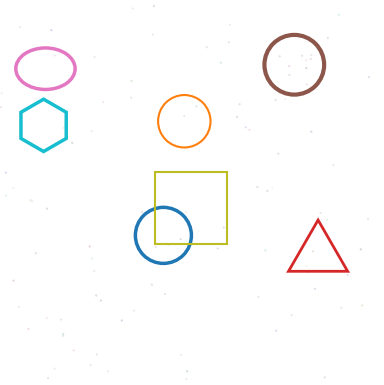[{"shape": "circle", "thickness": 2.5, "radius": 0.36, "center": [0.424, 0.389]}, {"shape": "circle", "thickness": 1.5, "radius": 0.34, "center": [0.479, 0.685]}, {"shape": "triangle", "thickness": 2, "radius": 0.44, "center": [0.826, 0.34]}, {"shape": "circle", "thickness": 3, "radius": 0.39, "center": [0.764, 0.832]}, {"shape": "oval", "thickness": 2.5, "radius": 0.39, "center": [0.118, 0.822]}, {"shape": "square", "thickness": 1.5, "radius": 0.47, "center": [0.497, 0.459]}, {"shape": "hexagon", "thickness": 2.5, "radius": 0.34, "center": [0.113, 0.674]}]